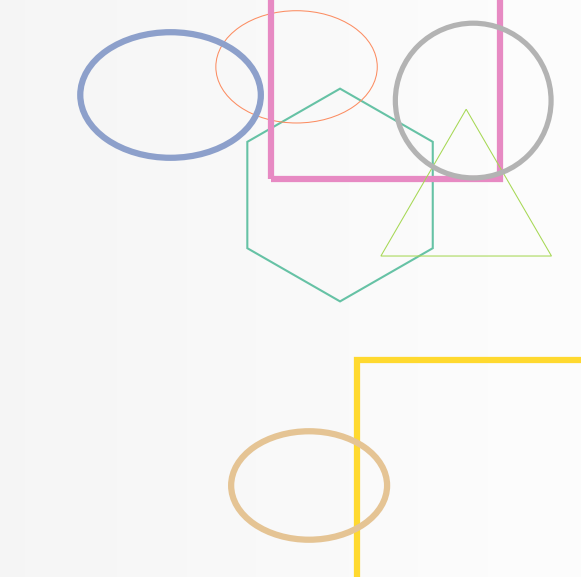[{"shape": "hexagon", "thickness": 1, "radius": 0.92, "center": [0.585, 0.661]}, {"shape": "oval", "thickness": 0.5, "radius": 0.69, "center": [0.51, 0.883]}, {"shape": "oval", "thickness": 3, "radius": 0.78, "center": [0.293, 0.835]}, {"shape": "square", "thickness": 3, "radius": 0.98, "center": [0.664, 0.886]}, {"shape": "triangle", "thickness": 0.5, "radius": 0.85, "center": [0.802, 0.641]}, {"shape": "square", "thickness": 3, "radius": 0.99, "center": [0.812, 0.178]}, {"shape": "oval", "thickness": 3, "radius": 0.67, "center": [0.532, 0.158]}, {"shape": "circle", "thickness": 2.5, "radius": 0.67, "center": [0.814, 0.825]}]